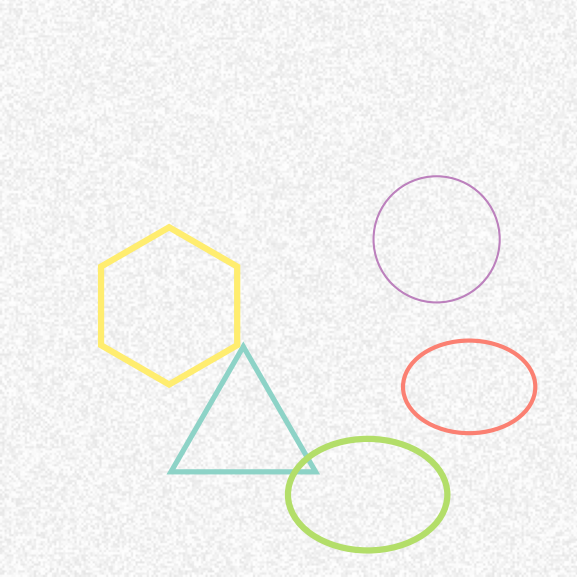[{"shape": "triangle", "thickness": 2.5, "radius": 0.72, "center": [0.421, 0.254]}, {"shape": "oval", "thickness": 2, "radius": 0.57, "center": [0.812, 0.329]}, {"shape": "oval", "thickness": 3, "radius": 0.69, "center": [0.637, 0.143]}, {"shape": "circle", "thickness": 1, "radius": 0.55, "center": [0.756, 0.585]}, {"shape": "hexagon", "thickness": 3, "radius": 0.68, "center": [0.293, 0.469]}]